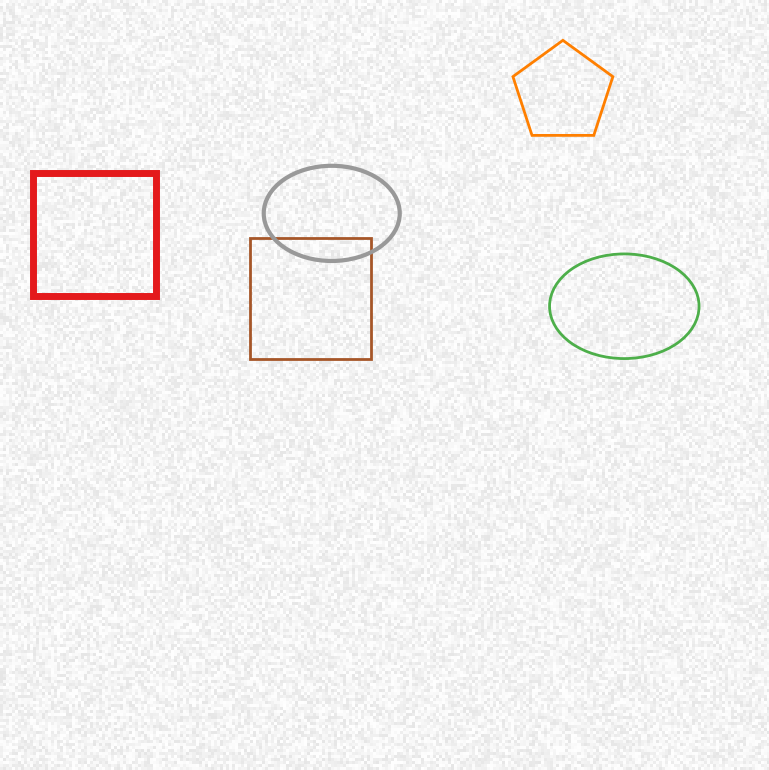[{"shape": "square", "thickness": 2.5, "radius": 0.4, "center": [0.123, 0.695]}, {"shape": "oval", "thickness": 1, "radius": 0.49, "center": [0.811, 0.602]}, {"shape": "pentagon", "thickness": 1, "radius": 0.34, "center": [0.731, 0.879]}, {"shape": "square", "thickness": 1, "radius": 0.39, "center": [0.403, 0.612]}, {"shape": "oval", "thickness": 1.5, "radius": 0.44, "center": [0.431, 0.723]}]